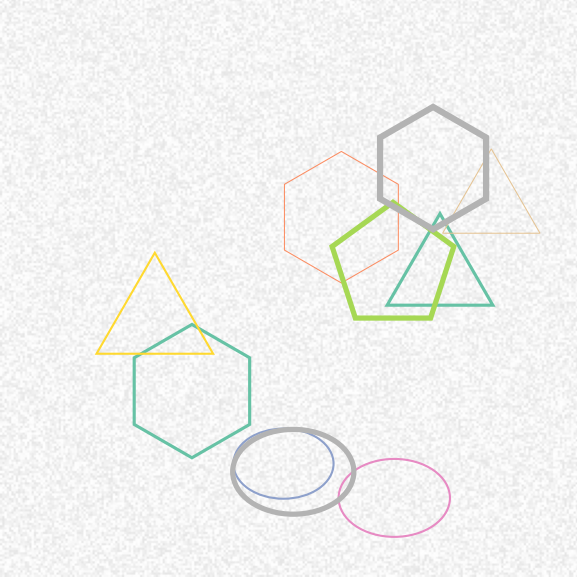[{"shape": "hexagon", "thickness": 1.5, "radius": 0.58, "center": [0.332, 0.322]}, {"shape": "triangle", "thickness": 1.5, "radius": 0.53, "center": [0.762, 0.523]}, {"shape": "hexagon", "thickness": 0.5, "radius": 0.57, "center": [0.591, 0.623]}, {"shape": "oval", "thickness": 1, "radius": 0.43, "center": [0.491, 0.196]}, {"shape": "oval", "thickness": 1, "radius": 0.48, "center": [0.683, 0.137]}, {"shape": "pentagon", "thickness": 2.5, "radius": 0.55, "center": [0.68, 0.538]}, {"shape": "triangle", "thickness": 1, "radius": 0.58, "center": [0.268, 0.445]}, {"shape": "triangle", "thickness": 0.5, "radius": 0.49, "center": [0.851, 0.644]}, {"shape": "hexagon", "thickness": 3, "radius": 0.53, "center": [0.75, 0.708]}, {"shape": "oval", "thickness": 2.5, "radius": 0.52, "center": [0.508, 0.182]}]